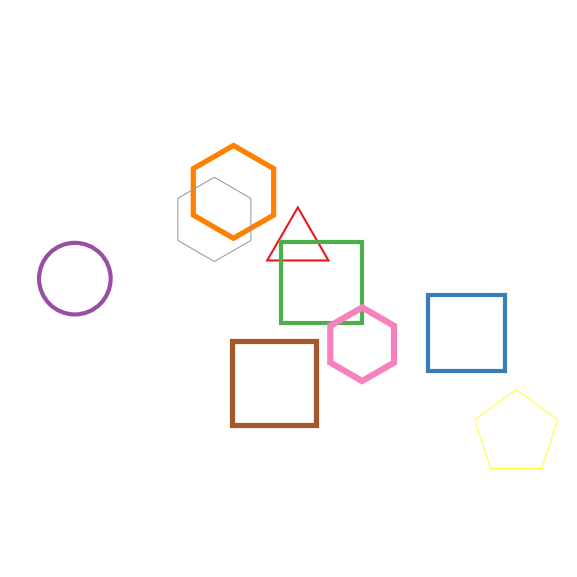[{"shape": "triangle", "thickness": 1, "radius": 0.31, "center": [0.516, 0.579]}, {"shape": "square", "thickness": 2, "radius": 0.33, "center": [0.808, 0.422]}, {"shape": "square", "thickness": 2, "radius": 0.35, "center": [0.557, 0.511]}, {"shape": "circle", "thickness": 2, "radius": 0.31, "center": [0.13, 0.517]}, {"shape": "hexagon", "thickness": 2.5, "radius": 0.4, "center": [0.404, 0.667]}, {"shape": "pentagon", "thickness": 0.5, "radius": 0.38, "center": [0.894, 0.249]}, {"shape": "square", "thickness": 2.5, "radius": 0.36, "center": [0.474, 0.336]}, {"shape": "hexagon", "thickness": 3, "radius": 0.32, "center": [0.627, 0.403]}, {"shape": "hexagon", "thickness": 0.5, "radius": 0.36, "center": [0.371, 0.619]}]